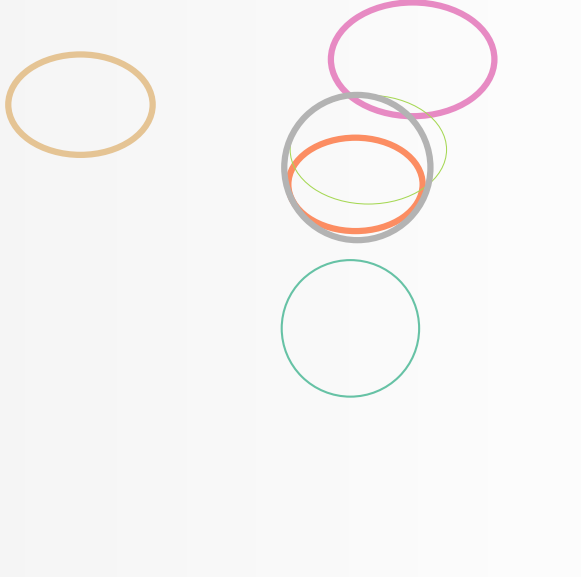[{"shape": "circle", "thickness": 1, "radius": 0.59, "center": [0.603, 0.431]}, {"shape": "oval", "thickness": 3, "radius": 0.58, "center": [0.612, 0.68]}, {"shape": "oval", "thickness": 3, "radius": 0.7, "center": [0.71, 0.896]}, {"shape": "oval", "thickness": 0.5, "radius": 0.67, "center": [0.634, 0.74]}, {"shape": "oval", "thickness": 3, "radius": 0.62, "center": [0.138, 0.818]}, {"shape": "circle", "thickness": 3, "radius": 0.63, "center": [0.615, 0.709]}]